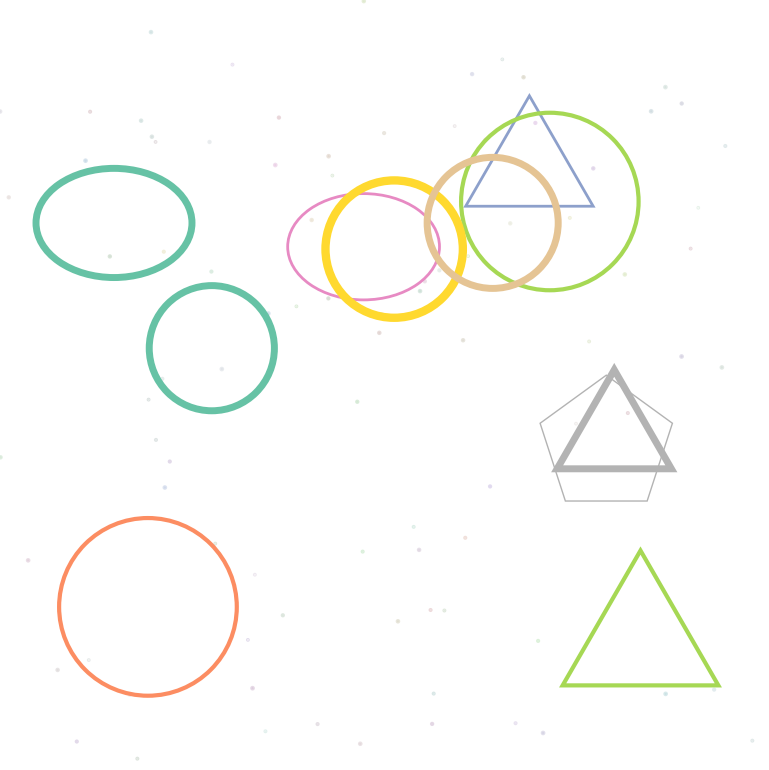[{"shape": "oval", "thickness": 2.5, "radius": 0.51, "center": [0.148, 0.71]}, {"shape": "circle", "thickness": 2.5, "radius": 0.41, "center": [0.275, 0.548]}, {"shape": "circle", "thickness": 1.5, "radius": 0.58, "center": [0.192, 0.212]}, {"shape": "triangle", "thickness": 1, "radius": 0.48, "center": [0.688, 0.78]}, {"shape": "oval", "thickness": 1, "radius": 0.49, "center": [0.472, 0.68]}, {"shape": "circle", "thickness": 1.5, "radius": 0.58, "center": [0.714, 0.738]}, {"shape": "triangle", "thickness": 1.5, "radius": 0.58, "center": [0.832, 0.168]}, {"shape": "circle", "thickness": 3, "radius": 0.45, "center": [0.512, 0.677]}, {"shape": "circle", "thickness": 2.5, "radius": 0.43, "center": [0.64, 0.711]}, {"shape": "triangle", "thickness": 2.5, "radius": 0.43, "center": [0.798, 0.434]}, {"shape": "pentagon", "thickness": 0.5, "radius": 0.45, "center": [0.787, 0.422]}]